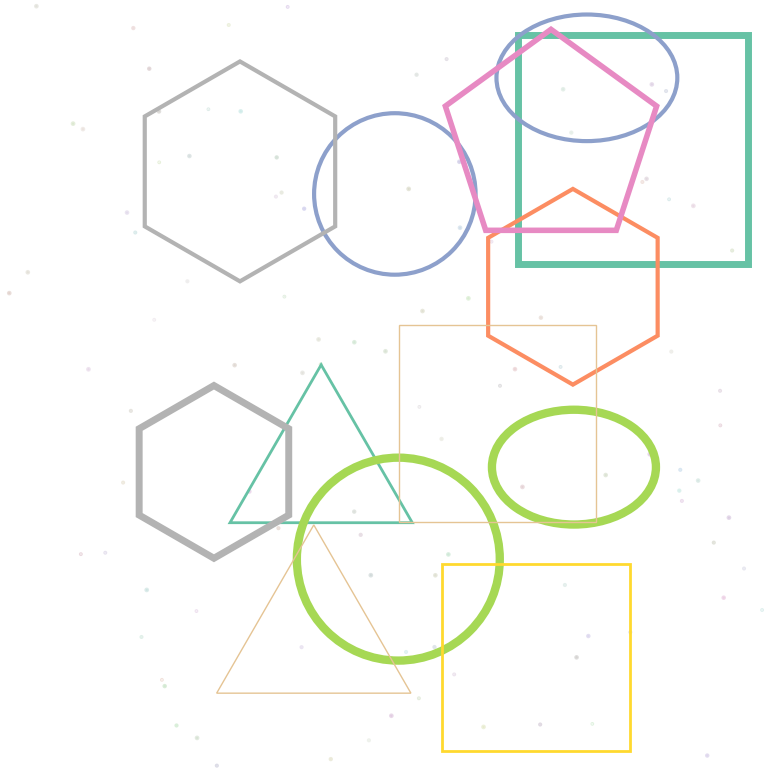[{"shape": "triangle", "thickness": 1, "radius": 0.68, "center": [0.417, 0.39]}, {"shape": "square", "thickness": 2.5, "radius": 0.75, "center": [0.822, 0.806]}, {"shape": "hexagon", "thickness": 1.5, "radius": 0.64, "center": [0.744, 0.628]}, {"shape": "circle", "thickness": 1.5, "radius": 0.52, "center": [0.513, 0.748]}, {"shape": "oval", "thickness": 1.5, "radius": 0.59, "center": [0.762, 0.899]}, {"shape": "pentagon", "thickness": 2, "radius": 0.72, "center": [0.716, 0.818]}, {"shape": "oval", "thickness": 3, "radius": 0.53, "center": [0.745, 0.393]}, {"shape": "circle", "thickness": 3, "radius": 0.66, "center": [0.517, 0.274]}, {"shape": "square", "thickness": 1, "radius": 0.61, "center": [0.696, 0.146]}, {"shape": "square", "thickness": 0.5, "radius": 0.64, "center": [0.646, 0.45]}, {"shape": "triangle", "thickness": 0.5, "radius": 0.73, "center": [0.408, 0.173]}, {"shape": "hexagon", "thickness": 1.5, "radius": 0.71, "center": [0.312, 0.777]}, {"shape": "hexagon", "thickness": 2.5, "radius": 0.56, "center": [0.278, 0.387]}]